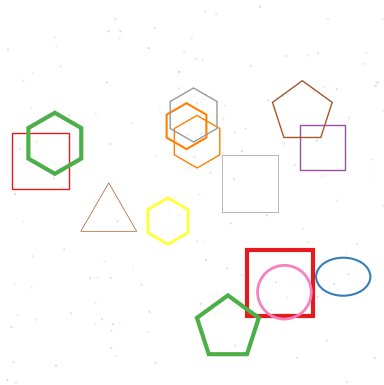[{"shape": "square", "thickness": 1, "radius": 0.37, "center": [0.106, 0.582]}, {"shape": "square", "thickness": 3, "radius": 0.43, "center": [0.728, 0.265]}, {"shape": "oval", "thickness": 1.5, "radius": 0.35, "center": [0.892, 0.281]}, {"shape": "pentagon", "thickness": 3, "radius": 0.42, "center": [0.592, 0.148]}, {"shape": "hexagon", "thickness": 3, "radius": 0.4, "center": [0.142, 0.628]}, {"shape": "square", "thickness": 1, "radius": 0.29, "center": [0.838, 0.618]}, {"shape": "hexagon", "thickness": 1, "radius": 0.34, "center": [0.512, 0.632]}, {"shape": "hexagon", "thickness": 1.5, "radius": 0.3, "center": [0.484, 0.672]}, {"shape": "hexagon", "thickness": 2, "radius": 0.3, "center": [0.436, 0.426]}, {"shape": "pentagon", "thickness": 1, "radius": 0.41, "center": [0.785, 0.709]}, {"shape": "triangle", "thickness": 0.5, "radius": 0.42, "center": [0.282, 0.441]}, {"shape": "circle", "thickness": 2, "radius": 0.35, "center": [0.739, 0.241]}, {"shape": "square", "thickness": 0.5, "radius": 0.37, "center": [0.649, 0.524]}, {"shape": "hexagon", "thickness": 1, "radius": 0.35, "center": [0.503, 0.701]}]